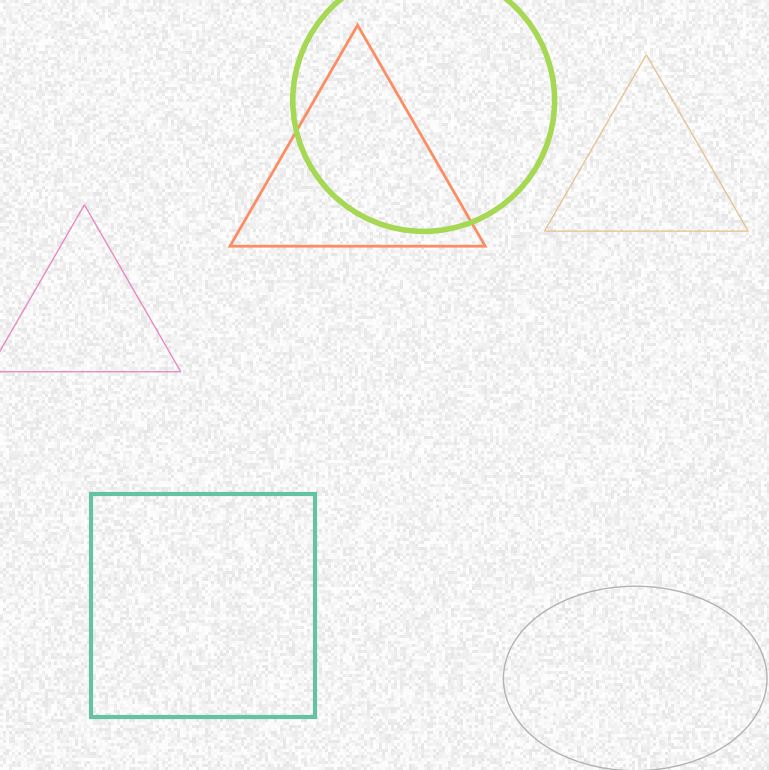[{"shape": "square", "thickness": 1.5, "radius": 0.72, "center": [0.264, 0.214]}, {"shape": "triangle", "thickness": 1, "radius": 0.96, "center": [0.464, 0.776]}, {"shape": "triangle", "thickness": 0.5, "radius": 0.72, "center": [0.11, 0.589]}, {"shape": "circle", "thickness": 2, "radius": 0.85, "center": [0.55, 0.87]}, {"shape": "triangle", "thickness": 0.5, "radius": 0.76, "center": [0.839, 0.776]}, {"shape": "oval", "thickness": 0.5, "radius": 0.86, "center": [0.825, 0.119]}]